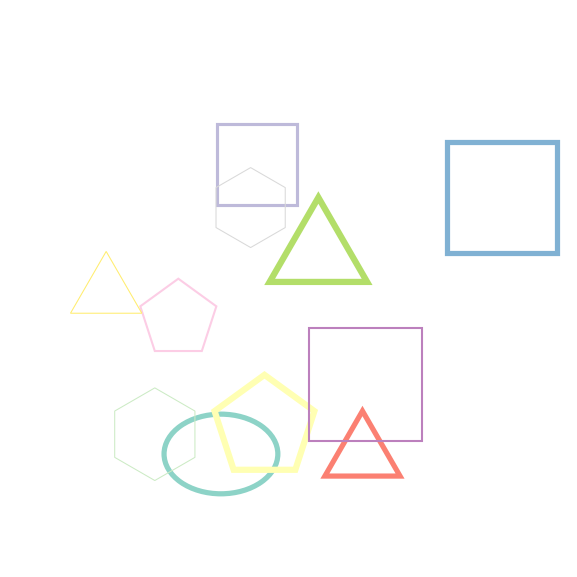[{"shape": "oval", "thickness": 2.5, "radius": 0.49, "center": [0.383, 0.213]}, {"shape": "pentagon", "thickness": 3, "radius": 0.45, "center": [0.458, 0.259]}, {"shape": "square", "thickness": 1.5, "radius": 0.35, "center": [0.445, 0.714]}, {"shape": "triangle", "thickness": 2.5, "radius": 0.38, "center": [0.628, 0.212]}, {"shape": "square", "thickness": 2.5, "radius": 0.48, "center": [0.869, 0.657]}, {"shape": "triangle", "thickness": 3, "radius": 0.49, "center": [0.551, 0.56]}, {"shape": "pentagon", "thickness": 1, "radius": 0.35, "center": [0.309, 0.447]}, {"shape": "hexagon", "thickness": 0.5, "radius": 0.35, "center": [0.434, 0.64]}, {"shape": "square", "thickness": 1, "radius": 0.49, "center": [0.632, 0.334]}, {"shape": "hexagon", "thickness": 0.5, "radius": 0.4, "center": [0.268, 0.247]}, {"shape": "triangle", "thickness": 0.5, "radius": 0.36, "center": [0.184, 0.492]}]